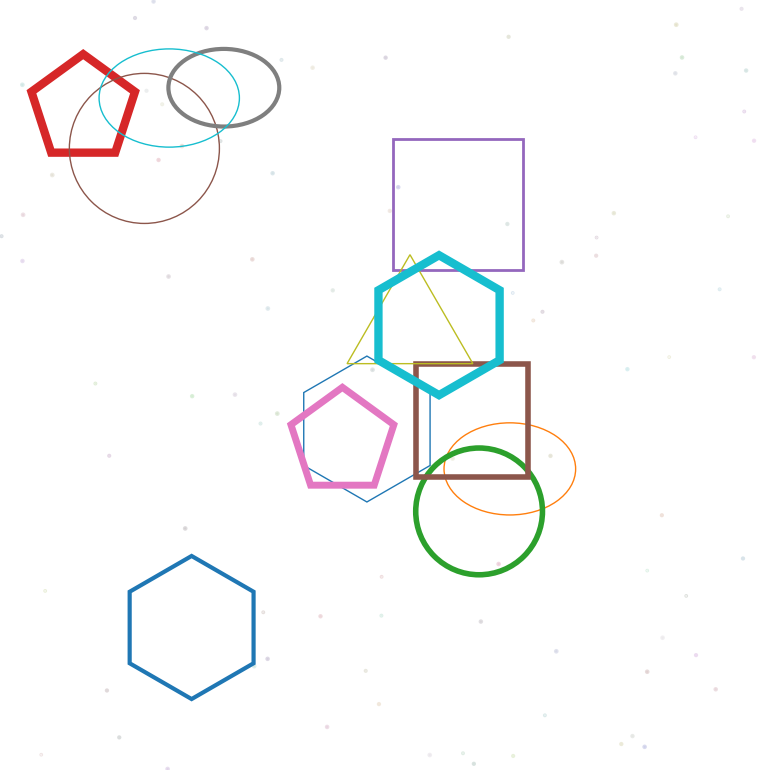[{"shape": "hexagon", "thickness": 0.5, "radius": 0.47, "center": [0.477, 0.443]}, {"shape": "hexagon", "thickness": 1.5, "radius": 0.46, "center": [0.249, 0.185]}, {"shape": "oval", "thickness": 0.5, "radius": 0.43, "center": [0.662, 0.391]}, {"shape": "circle", "thickness": 2, "radius": 0.41, "center": [0.622, 0.336]}, {"shape": "pentagon", "thickness": 3, "radius": 0.35, "center": [0.108, 0.859]}, {"shape": "square", "thickness": 1, "radius": 0.42, "center": [0.595, 0.734]}, {"shape": "circle", "thickness": 0.5, "radius": 0.49, "center": [0.188, 0.807]}, {"shape": "square", "thickness": 2, "radius": 0.36, "center": [0.613, 0.454]}, {"shape": "pentagon", "thickness": 2.5, "radius": 0.35, "center": [0.445, 0.427]}, {"shape": "oval", "thickness": 1.5, "radius": 0.36, "center": [0.291, 0.886]}, {"shape": "triangle", "thickness": 0.5, "radius": 0.47, "center": [0.532, 0.575]}, {"shape": "hexagon", "thickness": 3, "radius": 0.45, "center": [0.57, 0.578]}, {"shape": "oval", "thickness": 0.5, "radius": 0.46, "center": [0.22, 0.873]}]